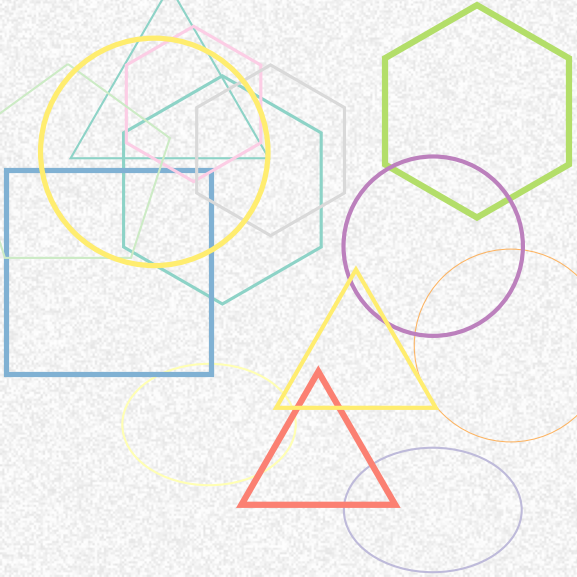[{"shape": "triangle", "thickness": 1, "radius": 0.99, "center": [0.294, 0.824]}, {"shape": "hexagon", "thickness": 1.5, "radius": 0.99, "center": [0.385, 0.67]}, {"shape": "oval", "thickness": 1, "radius": 0.75, "center": [0.362, 0.264]}, {"shape": "oval", "thickness": 1, "radius": 0.77, "center": [0.749, 0.116]}, {"shape": "triangle", "thickness": 3, "radius": 0.77, "center": [0.551, 0.202]}, {"shape": "square", "thickness": 2.5, "radius": 0.89, "center": [0.189, 0.528]}, {"shape": "circle", "thickness": 0.5, "radius": 0.83, "center": [0.884, 0.401]}, {"shape": "hexagon", "thickness": 3, "radius": 0.92, "center": [0.826, 0.806]}, {"shape": "hexagon", "thickness": 1.5, "radius": 0.67, "center": [0.335, 0.819]}, {"shape": "hexagon", "thickness": 1.5, "radius": 0.74, "center": [0.469, 0.739]}, {"shape": "circle", "thickness": 2, "radius": 0.78, "center": [0.75, 0.573]}, {"shape": "pentagon", "thickness": 1, "radius": 0.93, "center": [0.118, 0.703]}, {"shape": "circle", "thickness": 2.5, "radius": 0.98, "center": [0.267, 0.736]}, {"shape": "triangle", "thickness": 2, "radius": 0.8, "center": [0.616, 0.373]}]